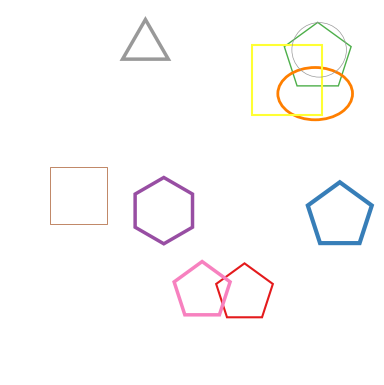[{"shape": "pentagon", "thickness": 1.5, "radius": 0.39, "center": [0.635, 0.239]}, {"shape": "pentagon", "thickness": 3, "radius": 0.44, "center": [0.883, 0.439]}, {"shape": "pentagon", "thickness": 1, "radius": 0.46, "center": [0.825, 0.851]}, {"shape": "hexagon", "thickness": 2.5, "radius": 0.43, "center": [0.426, 0.453]}, {"shape": "oval", "thickness": 2, "radius": 0.49, "center": [0.819, 0.757]}, {"shape": "square", "thickness": 1.5, "radius": 0.45, "center": [0.746, 0.793]}, {"shape": "square", "thickness": 0.5, "radius": 0.37, "center": [0.203, 0.493]}, {"shape": "pentagon", "thickness": 2.5, "radius": 0.38, "center": [0.525, 0.244]}, {"shape": "circle", "thickness": 0.5, "radius": 0.35, "center": [0.829, 0.87]}, {"shape": "triangle", "thickness": 2.5, "radius": 0.34, "center": [0.378, 0.881]}]